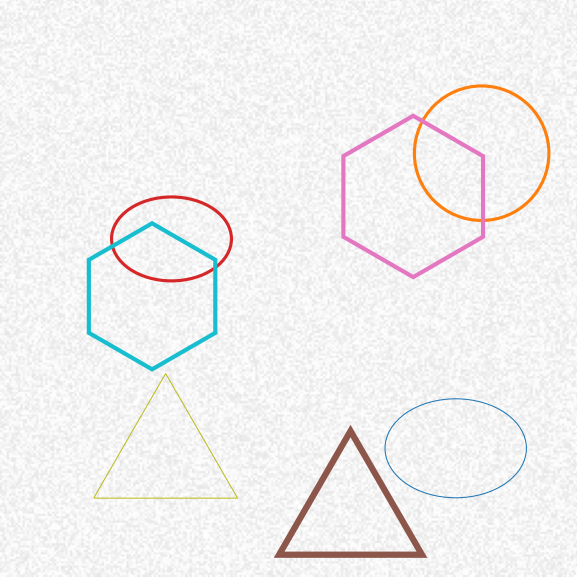[{"shape": "oval", "thickness": 0.5, "radius": 0.61, "center": [0.789, 0.223]}, {"shape": "circle", "thickness": 1.5, "radius": 0.58, "center": [0.834, 0.734]}, {"shape": "oval", "thickness": 1.5, "radius": 0.52, "center": [0.297, 0.585]}, {"shape": "triangle", "thickness": 3, "radius": 0.71, "center": [0.607, 0.11]}, {"shape": "hexagon", "thickness": 2, "radius": 0.7, "center": [0.716, 0.659]}, {"shape": "triangle", "thickness": 0.5, "radius": 0.72, "center": [0.287, 0.208]}, {"shape": "hexagon", "thickness": 2, "radius": 0.63, "center": [0.263, 0.486]}]